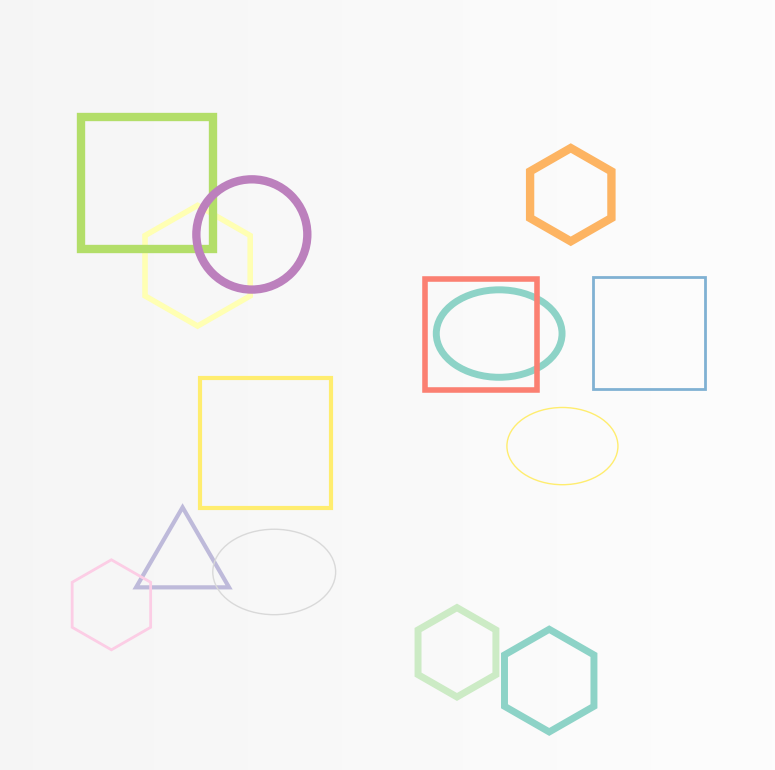[{"shape": "hexagon", "thickness": 2.5, "radius": 0.33, "center": [0.709, 0.116]}, {"shape": "oval", "thickness": 2.5, "radius": 0.41, "center": [0.644, 0.567]}, {"shape": "hexagon", "thickness": 2, "radius": 0.39, "center": [0.255, 0.655]}, {"shape": "triangle", "thickness": 1.5, "radius": 0.35, "center": [0.236, 0.272]}, {"shape": "square", "thickness": 2, "radius": 0.36, "center": [0.621, 0.565]}, {"shape": "square", "thickness": 1, "radius": 0.36, "center": [0.837, 0.568]}, {"shape": "hexagon", "thickness": 3, "radius": 0.3, "center": [0.736, 0.747]}, {"shape": "square", "thickness": 3, "radius": 0.43, "center": [0.189, 0.762]}, {"shape": "hexagon", "thickness": 1, "radius": 0.29, "center": [0.144, 0.215]}, {"shape": "oval", "thickness": 0.5, "radius": 0.4, "center": [0.354, 0.257]}, {"shape": "circle", "thickness": 3, "radius": 0.36, "center": [0.325, 0.696]}, {"shape": "hexagon", "thickness": 2.5, "radius": 0.29, "center": [0.59, 0.153]}, {"shape": "oval", "thickness": 0.5, "radius": 0.36, "center": [0.726, 0.421]}, {"shape": "square", "thickness": 1.5, "radius": 0.42, "center": [0.343, 0.425]}]